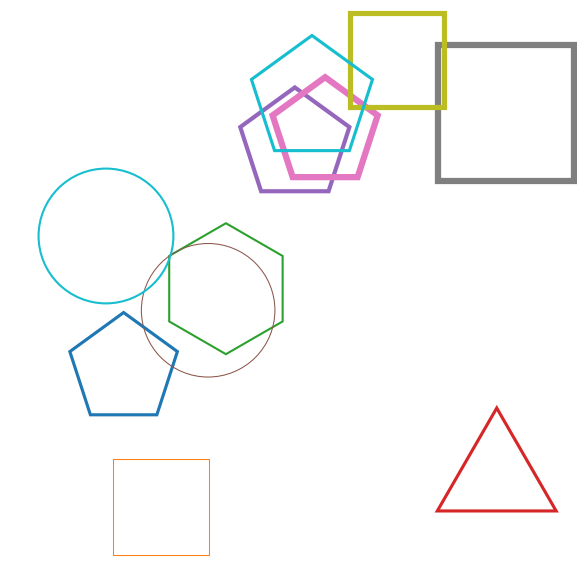[{"shape": "pentagon", "thickness": 1.5, "radius": 0.49, "center": [0.214, 0.36]}, {"shape": "square", "thickness": 0.5, "radius": 0.42, "center": [0.278, 0.12]}, {"shape": "hexagon", "thickness": 1, "radius": 0.57, "center": [0.391, 0.499]}, {"shape": "triangle", "thickness": 1.5, "radius": 0.59, "center": [0.86, 0.174]}, {"shape": "pentagon", "thickness": 2, "radius": 0.5, "center": [0.511, 0.748]}, {"shape": "circle", "thickness": 0.5, "radius": 0.58, "center": [0.36, 0.462]}, {"shape": "pentagon", "thickness": 3, "radius": 0.48, "center": [0.563, 0.77]}, {"shape": "square", "thickness": 3, "radius": 0.59, "center": [0.877, 0.803]}, {"shape": "square", "thickness": 2.5, "radius": 0.41, "center": [0.687, 0.896]}, {"shape": "circle", "thickness": 1, "radius": 0.58, "center": [0.184, 0.591]}, {"shape": "pentagon", "thickness": 1.5, "radius": 0.55, "center": [0.54, 0.827]}]